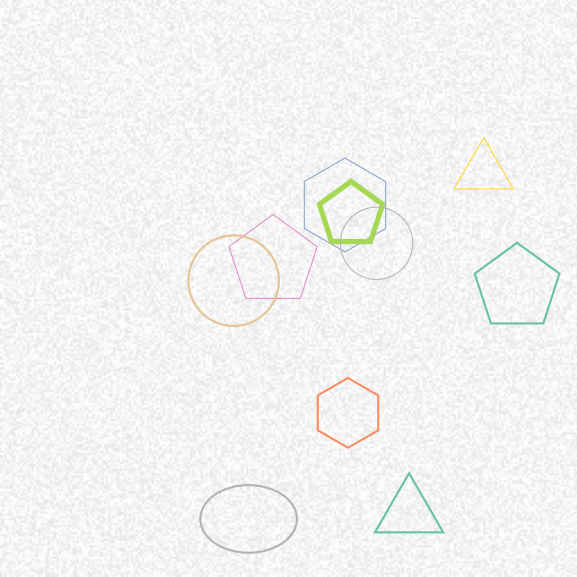[{"shape": "triangle", "thickness": 1, "radius": 0.34, "center": [0.708, 0.111]}, {"shape": "pentagon", "thickness": 1, "radius": 0.39, "center": [0.895, 0.502]}, {"shape": "hexagon", "thickness": 1, "radius": 0.3, "center": [0.603, 0.284]}, {"shape": "hexagon", "thickness": 0.5, "radius": 0.41, "center": [0.597, 0.644]}, {"shape": "pentagon", "thickness": 0.5, "radius": 0.4, "center": [0.473, 0.547]}, {"shape": "pentagon", "thickness": 2.5, "radius": 0.29, "center": [0.608, 0.627]}, {"shape": "triangle", "thickness": 0.5, "radius": 0.3, "center": [0.838, 0.702]}, {"shape": "circle", "thickness": 1, "radius": 0.39, "center": [0.405, 0.513]}, {"shape": "oval", "thickness": 1, "radius": 0.42, "center": [0.431, 0.101]}, {"shape": "circle", "thickness": 0.5, "radius": 0.31, "center": [0.652, 0.578]}]